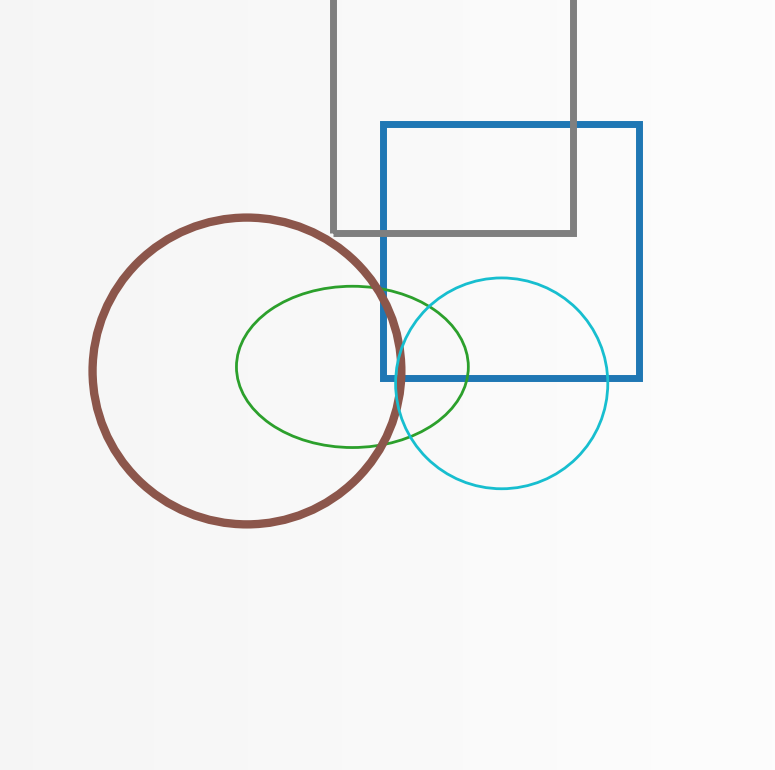[{"shape": "square", "thickness": 2.5, "radius": 0.82, "center": [0.659, 0.674]}, {"shape": "oval", "thickness": 1, "radius": 0.75, "center": [0.455, 0.524]}, {"shape": "circle", "thickness": 3, "radius": 1.0, "center": [0.319, 0.518]}, {"shape": "square", "thickness": 2.5, "radius": 0.77, "center": [0.585, 0.852]}, {"shape": "circle", "thickness": 1, "radius": 0.68, "center": [0.647, 0.502]}]